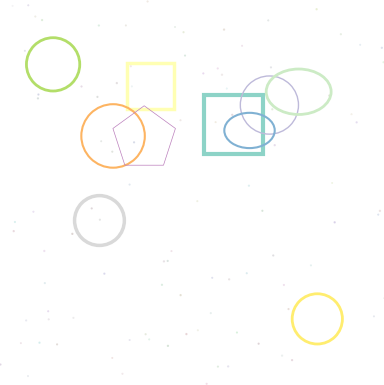[{"shape": "square", "thickness": 3, "radius": 0.38, "center": [0.606, 0.677]}, {"shape": "square", "thickness": 2.5, "radius": 0.3, "center": [0.392, 0.777]}, {"shape": "circle", "thickness": 1, "radius": 0.38, "center": [0.7, 0.727]}, {"shape": "oval", "thickness": 1.5, "radius": 0.33, "center": [0.648, 0.661]}, {"shape": "circle", "thickness": 1.5, "radius": 0.41, "center": [0.294, 0.647]}, {"shape": "circle", "thickness": 2, "radius": 0.35, "center": [0.138, 0.833]}, {"shape": "circle", "thickness": 2.5, "radius": 0.32, "center": [0.258, 0.427]}, {"shape": "pentagon", "thickness": 0.5, "radius": 0.43, "center": [0.374, 0.64]}, {"shape": "oval", "thickness": 2, "radius": 0.42, "center": [0.776, 0.762]}, {"shape": "circle", "thickness": 2, "radius": 0.33, "center": [0.824, 0.172]}]